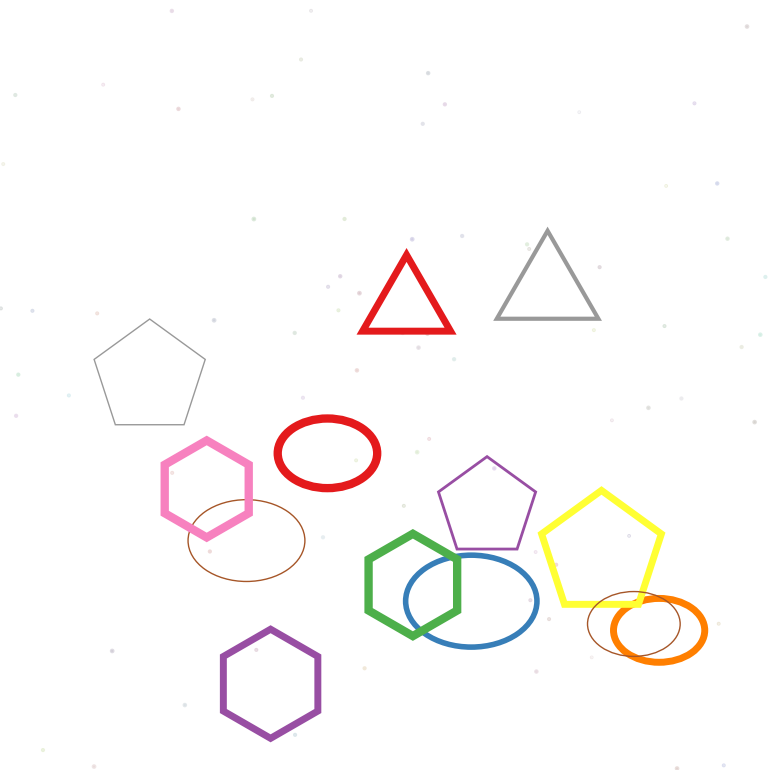[{"shape": "oval", "thickness": 3, "radius": 0.32, "center": [0.425, 0.411]}, {"shape": "triangle", "thickness": 2.5, "radius": 0.33, "center": [0.528, 0.603]}, {"shape": "oval", "thickness": 2, "radius": 0.43, "center": [0.612, 0.219]}, {"shape": "hexagon", "thickness": 3, "radius": 0.33, "center": [0.536, 0.24]}, {"shape": "hexagon", "thickness": 2.5, "radius": 0.35, "center": [0.351, 0.112]}, {"shape": "pentagon", "thickness": 1, "radius": 0.33, "center": [0.633, 0.341]}, {"shape": "oval", "thickness": 2.5, "radius": 0.3, "center": [0.856, 0.181]}, {"shape": "pentagon", "thickness": 2.5, "radius": 0.41, "center": [0.781, 0.281]}, {"shape": "oval", "thickness": 0.5, "radius": 0.3, "center": [0.823, 0.19]}, {"shape": "oval", "thickness": 0.5, "radius": 0.38, "center": [0.32, 0.298]}, {"shape": "hexagon", "thickness": 3, "radius": 0.31, "center": [0.268, 0.365]}, {"shape": "triangle", "thickness": 1.5, "radius": 0.38, "center": [0.711, 0.624]}, {"shape": "pentagon", "thickness": 0.5, "radius": 0.38, "center": [0.194, 0.51]}]